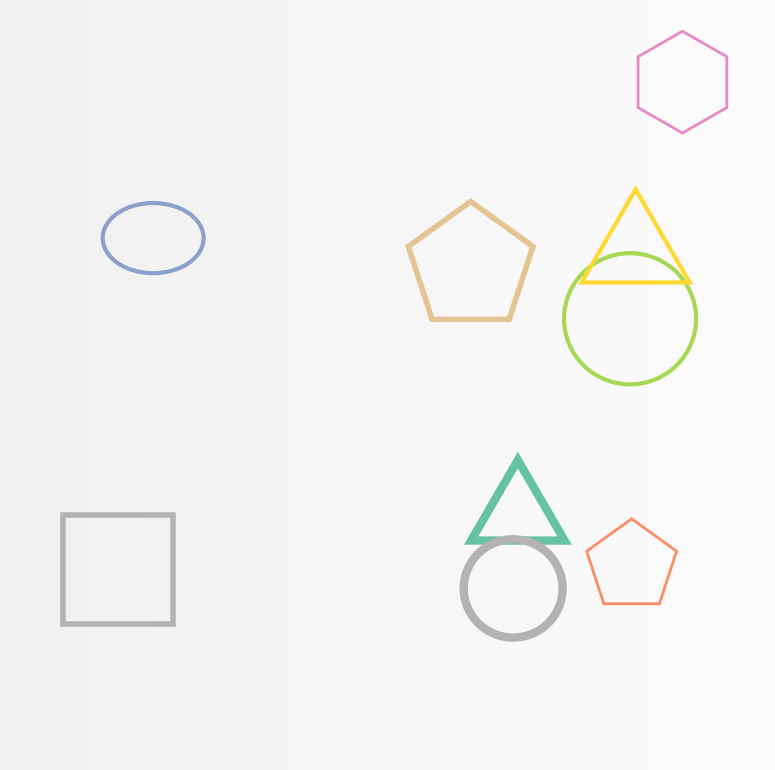[{"shape": "triangle", "thickness": 3, "radius": 0.35, "center": [0.668, 0.333]}, {"shape": "pentagon", "thickness": 1, "radius": 0.31, "center": [0.815, 0.265]}, {"shape": "oval", "thickness": 1.5, "radius": 0.33, "center": [0.198, 0.691]}, {"shape": "hexagon", "thickness": 1, "radius": 0.33, "center": [0.881, 0.893]}, {"shape": "circle", "thickness": 1.5, "radius": 0.43, "center": [0.813, 0.586]}, {"shape": "triangle", "thickness": 1.5, "radius": 0.4, "center": [0.82, 0.673]}, {"shape": "pentagon", "thickness": 2, "radius": 0.42, "center": [0.607, 0.654]}, {"shape": "square", "thickness": 2, "radius": 0.36, "center": [0.152, 0.26]}, {"shape": "circle", "thickness": 3, "radius": 0.32, "center": [0.662, 0.236]}]